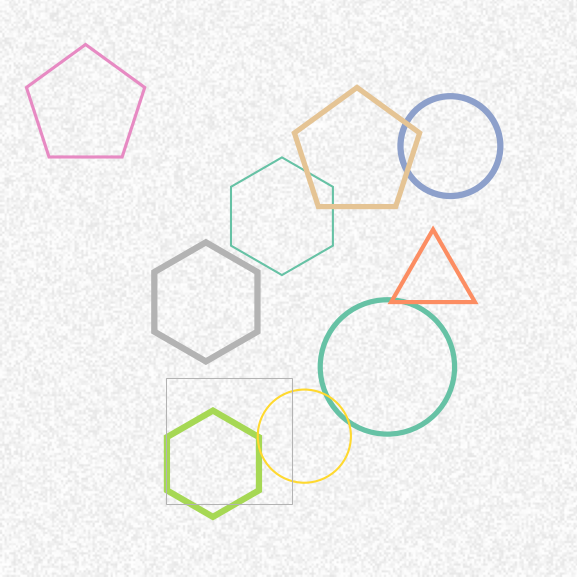[{"shape": "hexagon", "thickness": 1, "radius": 0.51, "center": [0.488, 0.625]}, {"shape": "circle", "thickness": 2.5, "radius": 0.58, "center": [0.671, 0.364]}, {"shape": "triangle", "thickness": 2, "radius": 0.42, "center": [0.75, 0.518]}, {"shape": "circle", "thickness": 3, "radius": 0.43, "center": [0.78, 0.746]}, {"shape": "pentagon", "thickness": 1.5, "radius": 0.54, "center": [0.148, 0.814]}, {"shape": "hexagon", "thickness": 3, "radius": 0.46, "center": [0.369, 0.196]}, {"shape": "circle", "thickness": 1, "radius": 0.4, "center": [0.527, 0.244]}, {"shape": "pentagon", "thickness": 2.5, "radius": 0.57, "center": [0.618, 0.734]}, {"shape": "square", "thickness": 0.5, "radius": 0.54, "center": [0.396, 0.236]}, {"shape": "hexagon", "thickness": 3, "radius": 0.52, "center": [0.357, 0.476]}]